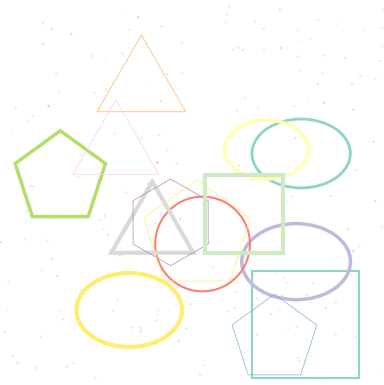[{"shape": "square", "thickness": 1.5, "radius": 0.7, "center": [0.793, 0.157]}, {"shape": "oval", "thickness": 2, "radius": 0.64, "center": [0.782, 0.601]}, {"shape": "oval", "thickness": 2.5, "radius": 0.55, "center": [0.693, 0.611]}, {"shape": "oval", "thickness": 2.5, "radius": 0.71, "center": [0.769, 0.32]}, {"shape": "circle", "thickness": 1.5, "radius": 0.62, "center": [0.526, 0.366]}, {"shape": "pentagon", "thickness": 0.5, "radius": 0.58, "center": [0.713, 0.12]}, {"shape": "triangle", "thickness": 0.5, "radius": 0.66, "center": [0.367, 0.776]}, {"shape": "pentagon", "thickness": 2.5, "radius": 0.62, "center": [0.157, 0.537]}, {"shape": "triangle", "thickness": 0.5, "radius": 0.65, "center": [0.301, 0.611]}, {"shape": "triangle", "thickness": 3, "radius": 0.62, "center": [0.396, 0.405]}, {"shape": "hexagon", "thickness": 0.5, "radius": 0.56, "center": [0.443, 0.422]}, {"shape": "square", "thickness": 3, "radius": 0.51, "center": [0.634, 0.444]}, {"shape": "oval", "thickness": 3, "radius": 0.69, "center": [0.336, 0.195]}, {"shape": "pentagon", "thickness": 0.5, "radius": 0.73, "center": [0.512, 0.388]}]